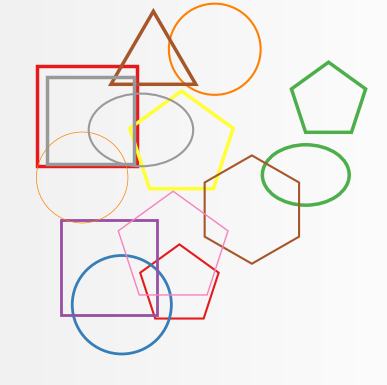[{"shape": "pentagon", "thickness": 1.5, "radius": 0.53, "center": [0.463, 0.259]}, {"shape": "square", "thickness": 2.5, "radius": 0.65, "center": [0.225, 0.699]}, {"shape": "circle", "thickness": 2, "radius": 0.64, "center": [0.314, 0.208]}, {"shape": "pentagon", "thickness": 2.5, "radius": 0.5, "center": [0.848, 0.738]}, {"shape": "oval", "thickness": 2.5, "radius": 0.56, "center": [0.789, 0.546]}, {"shape": "square", "thickness": 2, "radius": 0.61, "center": [0.281, 0.305]}, {"shape": "circle", "thickness": 1.5, "radius": 0.59, "center": [0.554, 0.872]}, {"shape": "circle", "thickness": 0.5, "radius": 0.59, "center": [0.212, 0.539]}, {"shape": "pentagon", "thickness": 2.5, "radius": 0.7, "center": [0.468, 0.623]}, {"shape": "hexagon", "thickness": 1.5, "radius": 0.7, "center": [0.65, 0.456]}, {"shape": "triangle", "thickness": 2.5, "radius": 0.63, "center": [0.396, 0.844]}, {"shape": "pentagon", "thickness": 1, "radius": 0.74, "center": [0.447, 0.354]}, {"shape": "square", "thickness": 2.5, "radius": 0.56, "center": [0.234, 0.687]}, {"shape": "oval", "thickness": 1.5, "radius": 0.67, "center": [0.364, 0.663]}]